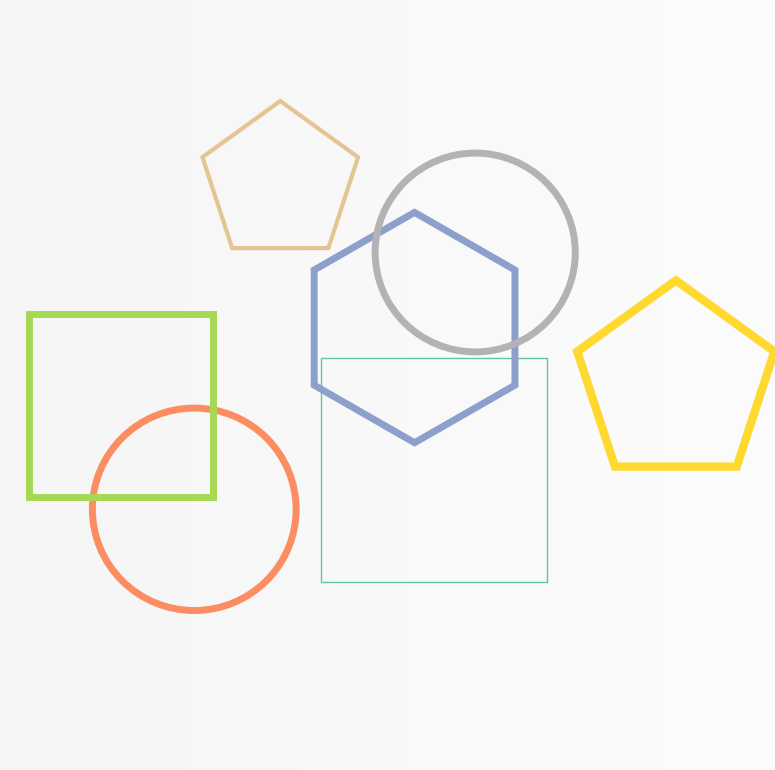[{"shape": "square", "thickness": 0.5, "radius": 0.73, "center": [0.56, 0.39]}, {"shape": "circle", "thickness": 2.5, "radius": 0.66, "center": [0.251, 0.339]}, {"shape": "hexagon", "thickness": 2.5, "radius": 0.75, "center": [0.535, 0.575]}, {"shape": "square", "thickness": 2.5, "radius": 0.59, "center": [0.156, 0.473]}, {"shape": "pentagon", "thickness": 3, "radius": 0.67, "center": [0.872, 0.502]}, {"shape": "pentagon", "thickness": 1.5, "radius": 0.53, "center": [0.362, 0.763]}, {"shape": "circle", "thickness": 2.5, "radius": 0.65, "center": [0.613, 0.672]}]